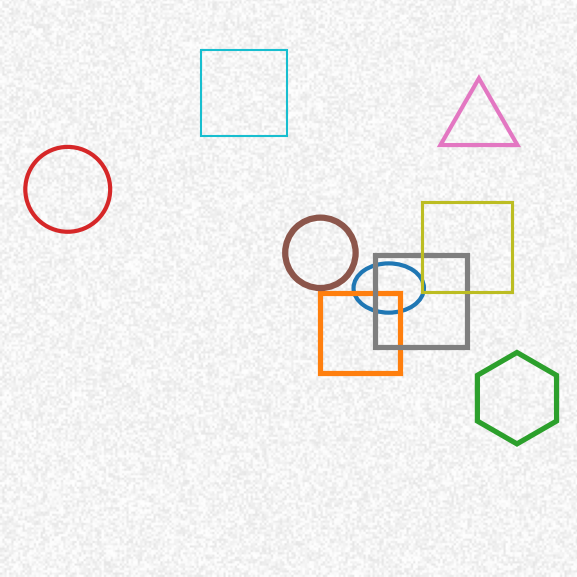[{"shape": "oval", "thickness": 2, "radius": 0.3, "center": [0.673, 0.5]}, {"shape": "square", "thickness": 2.5, "radius": 0.34, "center": [0.623, 0.422]}, {"shape": "hexagon", "thickness": 2.5, "radius": 0.4, "center": [0.895, 0.31]}, {"shape": "circle", "thickness": 2, "radius": 0.37, "center": [0.117, 0.671]}, {"shape": "circle", "thickness": 3, "radius": 0.3, "center": [0.555, 0.561]}, {"shape": "triangle", "thickness": 2, "radius": 0.38, "center": [0.829, 0.786]}, {"shape": "square", "thickness": 2.5, "radius": 0.4, "center": [0.729, 0.477]}, {"shape": "square", "thickness": 1.5, "radius": 0.39, "center": [0.808, 0.571]}, {"shape": "square", "thickness": 1, "radius": 0.37, "center": [0.423, 0.838]}]